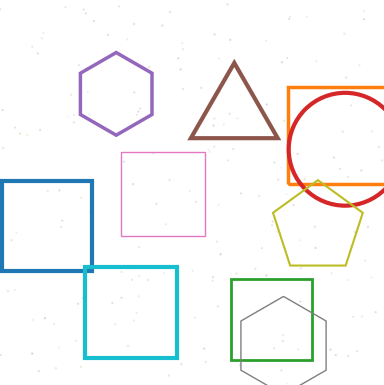[{"shape": "square", "thickness": 3, "radius": 0.58, "center": [0.122, 0.412]}, {"shape": "square", "thickness": 2.5, "radius": 0.63, "center": [0.874, 0.648]}, {"shape": "square", "thickness": 2, "radius": 0.52, "center": [0.705, 0.17]}, {"shape": "circle", "thickness": 3, "radius": 0.73, "center": [0.896, 0.612]}, {"shape": "hexagon", "thickness": 2.5, "radius": 0.54, "center": [0.302, 0.756]}, {"shape": "triangle", "thickness": 3, "radius": 0.65, "center": [0.609, 0.706]}, {"shape": "square", "thickness": 1, "radius": 0.55, "center": [0.424, 0.496]}, {"shape": "hexagon", "thickness": 1, "radius": 0.64, "center": [0.736, 0.102]}, {"shape": "pentagon", "thickness": 1.5, "radius": 0.61, "center": [0.826, 0.409]}, {"shape": "square", "thickness": 3, "radius": 0.59, "center": [0.341, 0.188]}]